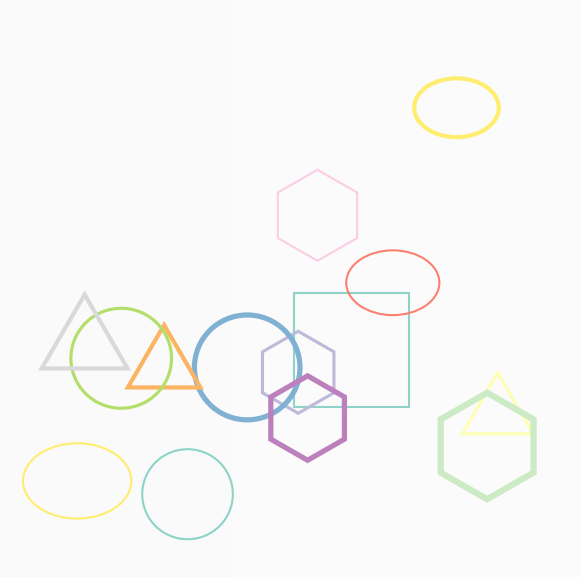[{"shape": "square", "thickness": 1, "radius": 0.49, "center": [0.605, 0.393]}, {"shape": "circle", "thickness": 1, "radius": 0.39, "center": [0.323, 0.143]}, {"shape": "triangle", "thickness": 1.5, "radius": 0.35, "center": [0.856, 0.283]}, {"shape": "hexagon", "thickness": 1.5, "radius": 0.35, "center": [0.513, 0.354]}, {"shape": "oval", "thickness": 1, "radius": 0.4, "center": [0.676, 0.51]}, {"shape": "circle", "thickness": 2.5, "radius": 0.45, "center": [0.425, 0.363]}, {"shape": "triangle", "thickness": 2, "radius": 0.36, "center": [0.282, 0.364]}, {"shape": "circle", "thickness": 1.5, "radius": 0.43, "center": [0.209, 0.379]}, {"shape": "hexagon", "thickness": 1, "radius": 0.39, "center": [0.546, 0.626]}, {"shape": "triangle", "thickness": 2, "radius": 0.43, "center": [0.146, 0.404]}, {"shape": "hexagon", "thickness": 2.5, "radius": 0.37, "center": [0.529, 0.275]}, {"shape": "hexagon", "thickness": 3, "radius": 0.46, "center": [0.838, 0.227]}, {"shape": "oval", "thickness": 1, "radius": 0.47, "center": [0.133, 0.166]}, {"shape": "oval", "thickness": 2, "radius": 0.36, "center": [0.785, 0.813]}]